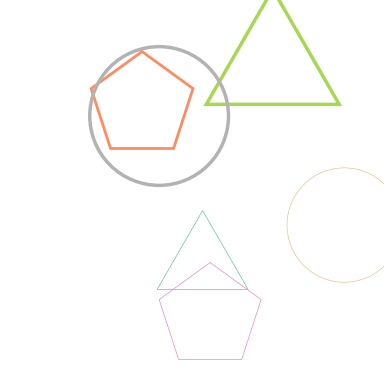[{"shape": "triangle", "thickness": 0.5, "radius": 0.68, "center": [0.526, 0.317]}, {"shape": "pentagon", "thickness": 2, "radius": 0.7, "center": [0.369, 0.727]}, {"shape": "pentagon", "thickness": 0.5, "radius": 0.7, "center": [0.546, 0.179]}, {"shape": "triangle", "thickness": 2.5, "radius": 1.0, "center": [0.708, 0.829]}, {"shape": "circle", "thickness": 0.5, "radius": 0.74, "center": [0.894, 0.415]}, {"shape": "circle", "thickness": 2.5, "radius": 0.9, "center": [0.413, 0.699]}]